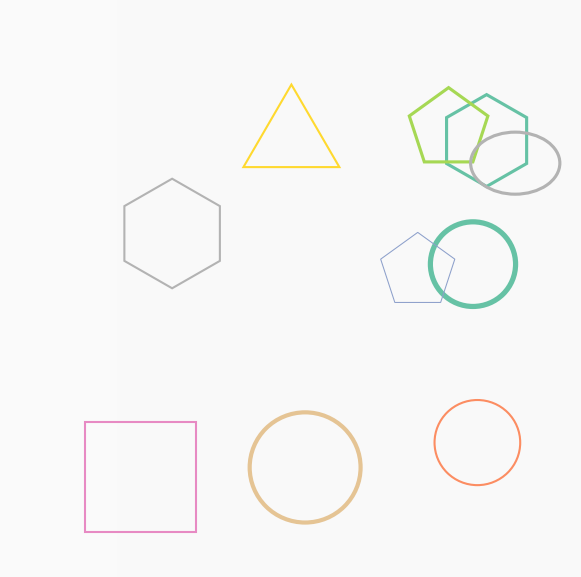[{"shape": "hexagon", "thickness": 1.5, "radius": 0.4, "center": [0.837, 0.756]}, {"shape": "circle", "thickness": 2.5, "radius": 0.37, "center": [0.814, 0.542]}, {"shape": "circle", "thickness": 1, "radius": 0.37, "center": [0.821, 0.233]}, {"shape": "pentagon", "thickness": 0.5, "radius": 0.34, "center": [0.719, 0.53]}, {"shape": "square", "thickness": 1, "radius": 0.48, "center": [0.242, 0.173]}, {"shape": "pentagon", "thickness": 1.5, "radius": 0.36, "center": [0.772, 0.776]}, {"shape": "triangle", "thickness": 1, "radius": 0.48, "center": [0.501, 0.757]}, {"shape": "circle", "thickness": 2, "radius": 0.48, "center": [0.525, 0.19]}, {"shape": "oval", "thickness": 1.5, "radius": 0.38, "center": [0.886, 0.717]}, {"shape": "hexagon", "thickness": 1, "radius": 0.47, "center": [0.296, 0.595]}]